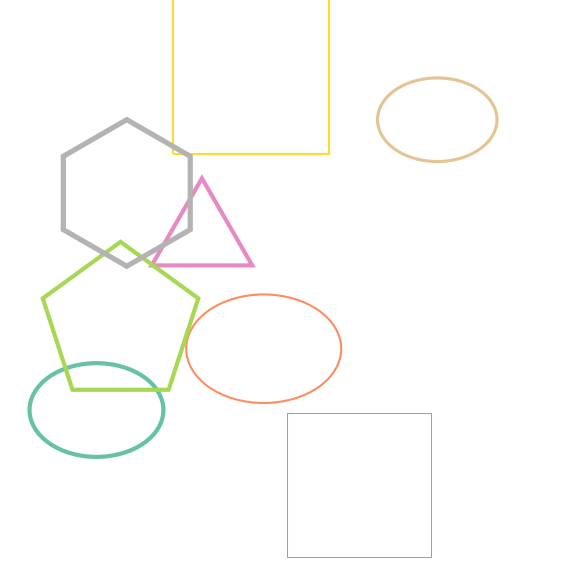[{"shape": "oval", "thickness": 2, "radius": 0.58, "center": [0.167, 0.289]}, {"shape": "oval", "thickness": 1, "radius": 0.67, "center": [0.457, 0.395]}, {"shape": "square", "thickness": 0.5, "radius": 0.62, "center": [0.622, 0.16]}, {"shape": "triangle", "thickness": 2, "radius": 0.5, "center": [0.35, 0.59]}, {"shape": "pentagon", "thickness": 2, "radius": 0.71, "center": [0.209, 0.439]}, {"shape": "square", "thickness": 1, "radius": 0.68, "center": [0.435, 0.868]}, {"shape": "oval", "thickness": 1.5, "radius": 0.52, "center": [0.757, 0.792]}, {"shape": "hexagon", "thickness": 2.5, "radius": 0.63, "center": [0.22, 0.665]}]